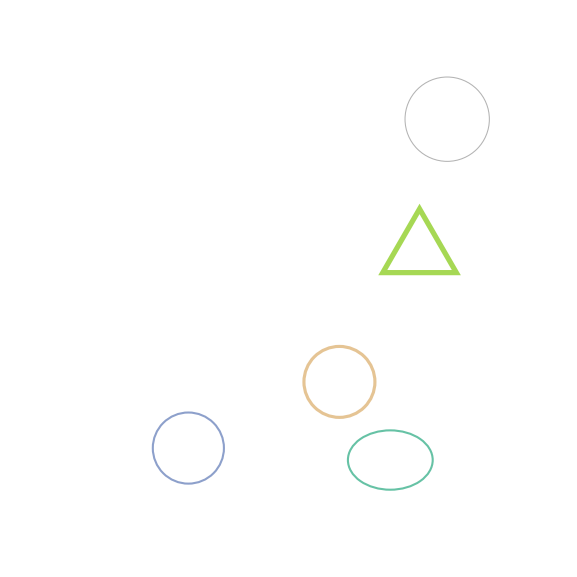[{"shape": "oval", "thickness": 1, "radius": 0.37, "center": [0.676, 0.203]}, {"shape": "circle", "thickness": 1, "radius": 0.31, "center": [0.326, 0.223]}, {"shape": "triangle", "thickness": 2.5, "radius": 0.37, "center": [0.727, 0.564]}, {"shape": "circle", "thickness": 1.5, "radius": 0.31, "center": [0.588, 0.338]}, {"shape": "circle", "thickness": 0.5, "radius": 0.37, "center": [0.774, 0.793]}]